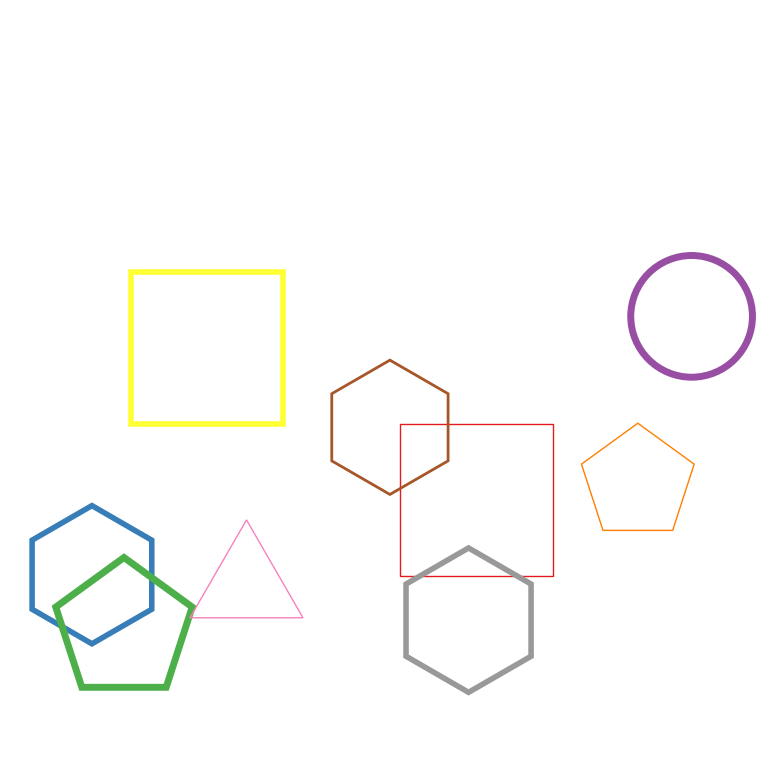[{"shape": "square", "thickness": 0.5, "radius": 0.49, "center": [0.619, 0.351]}, {"shape": "hexagon", "thickness": 2, "radius": 0.45, "center": [0.119, 0.254]}, {"shape": "pentagon", "thickness": 2.5, "radius": 0.47, "center": [0.161, 0.183]}, {"shape": "circle", "thickness": 2.5, "radius": 0.4, "center": [0.898, 0.589]}, {"shape": "pentagon", "thickness": 0.5, "radius": 0.38, "center": [0.828, 0.373]}, {"shape": "square", "thickness": 2, "radius": 0.49, "center": [0.269, 0.548]}, {"shape": "hexagon", "thickness": 1, "radius": 0.44, "center": [0.506, 0.445]}, {"shape": "triangle", "thickness": 0.5, "radius": 0.42, "center": [0.32, 0.24]}, {"shape": "hexagon", "thickness": 2, "radius": 0.47, "center": [0.609, 0.195]}]